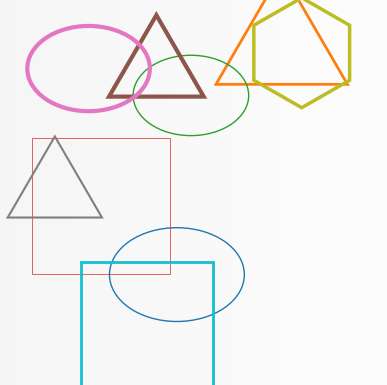[{"shape": "oval", "thickness": 1, "radius": 0.87, "center": [0.457, 0.287]}, {"shape": "triangle", "thickness": 2, "radius": 0.98, "center": [0.727, 0.879]}, {"shape": "oval", "thickness": 1, "radius": 0.75, "center": [0.493, 0.752]}, {"shape": "square", "thickness": 0.5, "radius": 0.88, "center": [0.261, 0.466]}, {"shape": "triangle", "thickness": 3, "radius": 0.71, "center": [0.404, 0.82]}, {"shape": "oval", "thickness": 3, "radius": 0.79, "center": [0.229, 0.822]}, {"shape": "triangle", "thickness": 1.5, "radius": 0.7, "center": [0.142, 0.505]}, {"shape": "hexagon", "thickness": 2.5, "radius": 0.71, "center": [0.779, 0.863]}, {"shape": "square", "thickness": 2, "radius": 0.85, "center": [0.38, 0.147]}]